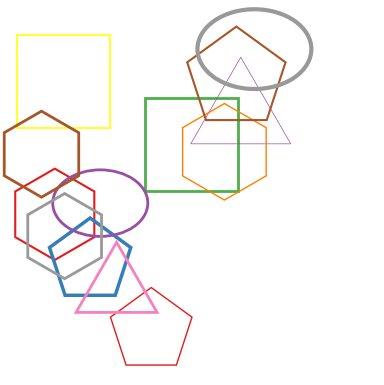[{"shape": "pentagon", "thickness": 1, "radius": 0.56, "center": [0.393, 0.142]}, {"shape": "hexagon", "thickness": 1.5, "radius": 0.59, "center": [0.142, 0.443]}, {"shape": "pentagon", "thickness": 2.5, "radius": 0.55, "center": [0.234, 0.323]}, {"shape": "square", "thickness": 2, "radius": 0.6, "center": [0.497, 0.625]}, {"shape": "oval", "thickness": 2, "radius": 0.62, "center": [0.26, 0.472]}, {"shape": "triangle", "thickness": 0.5, "radius": 0.75, "center": [0.625, 0.701]}, {"shape": "hexagon", "thickness": 1, "radius": 0.63, "center": [0.583, 0.606]}, {"shape": "square", "thickness": 1.5, "radius": 0.6, "center": [0.165, 0.789]}, {"shape": "hexagon", "thickness": 2, "radius": 0.56, "center": [0.108, 0.6]}, {"shape": "pentagon", "thickness": 1.5, "radius": 0.67, "center": [0.614, 0.797]}, {"shape": "triangle", "thickness": 2, "radius": 0.61, "center": [0.303, 0.249]}, {"shape": "hexagon", "thickness": 2, "radius": 0.55, "center": [0.168, 0.387]}, {"shape": "oval", "thickness": 3, "radius": 0.74, "center": [0.661, 0.872]}]